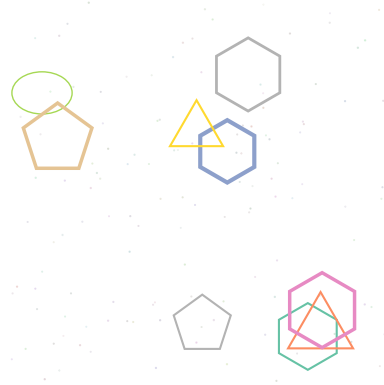[{"shape": "hexagon", "thickness": 1.5, "radius": 0.43, "center": [0.8, 0.126]}, {"shape": "triangle", "thickness": 1.5, "radius": 0.49, "center": [0.833, 0.144]}, {"shape": "hexagon", "thickness": 3, "radius": 0.41, "center": [0.59, 0.607]}, {"shape": "hexagon", "thickness": 2.5, "radius": 0.49, "center": [0.837, 0.194]}, {"shape": "oval", "thickness": 1, "radius": 0.39, "center": [0.109, 0.759]}, {"shape": "triangle", "thickness": 1.5, "radius": 0.4, "center": [0.511, 0.66]}, {"shape": "pentagon", "thickness": 2.5, "radius": 0.47, "center": [0.15, 0.639]}, {"shape": "hexagon", "thickness": 2, "radius": 0.48, "center": [0.645, 0.807]}, {"shape": "pentagon", "thickness": 1.5, "radius": 0.39, "center": [0.525, 0.157]}]